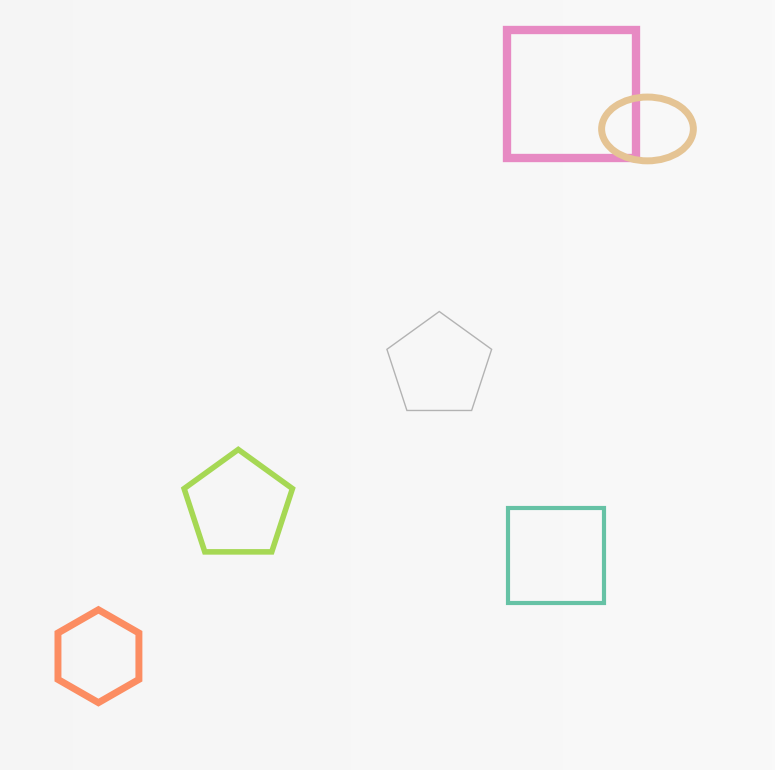[{"shape": "square", "thickness": 1.5, "radius": 0.31, "center": [0.717, 0.279]}, {"shape": "hexagon", "thickness": 2.5, "radius": 0.3, "center": [0.127, 0.148]}, {"shape": "square", "thickness": 3, "radius": 0.42, "center": [0.737, 0.878]}, {"shape": "pentagon", "thickness": 2, "radius": 0.37, "center": [0.307, 0.343]}, {"shape": "oval", "thickness": 2.5, "radius": 0.3, "center": [0.835, 0.833]}, {"shape": "pentagon", "thickness": 0.5, "radius": 0.36, "center": [0.567, 0.524]}]